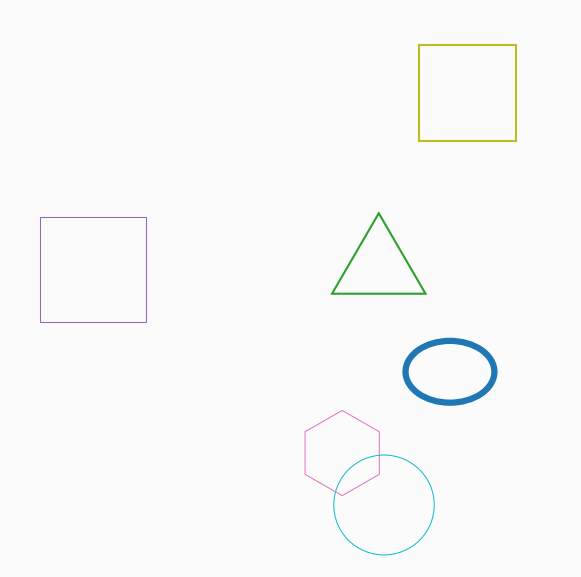[{"shape": "oval", "thickness": 3, "radius": 0.38, "center": [0.774, 0.355]}, {"shape": "triangle", "thickness": 1, "radius": 0.46, "center": [0.652, 0.537]}, {"shape": "square", "thickness": 0.5, "radius": 0.45, "center": [0.16, 0.532]}, {"shape": "hexagon", "thickness": 0.5, "radius": 0.37, "center": [0.589, 0.215]}, {"shape": "square", "thickness": 1, "radius": 0.42, "center": [0.805, 0.839]}, {"shape": "circle", "thickness": 0.5, "radius": 0.43, "center": [0.661, 0.125]}]